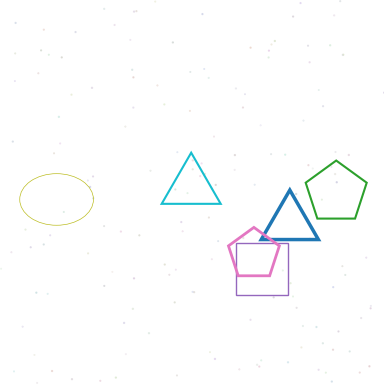[{"shape": "triangle", "thickness": 2.5, "radius": 0.43, "center": [0.753, 0.421]}, {"shape": "pentagon", "thickness": 1.5, "radius": 0.42, "center": [0.873, 0.5]}, {"shape": "square", "thickness": 1, "radius": 0.34, "center": [0.679, 0.302]}, {"shape": "pentagon", "thickness": 2, "radius": 0.35, "center": [0.66, 0.34]}, {"shape": "oval", "thickness": 0.5, "radius": 0.48, "center": [0.147, 0.482]}, {"shape": "triangle", "thickness": 1.5, "radius": 0.44, "center": [0.497, 0.515]}]